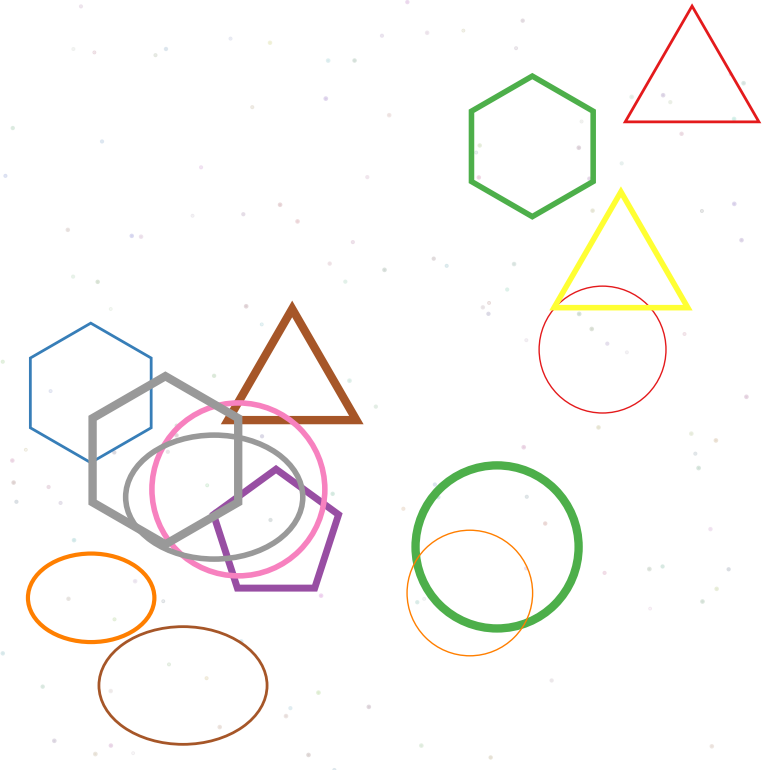[{"shape": "circle", "thickness": 0.5, "radius": 0.41, "center": [0.783, 0.546]}, {"shape": "triangle", "thickness": 1, "radius": 0.5, "center": [0.899, 0.892]}, {"shape": "hexagon", "thickness": 1, "radius": 0.45, "center": [0.118, 0.49]}, {"shape": "circle", "thickness": 3, "radius": 0.53, "center": [0.646, 0.29]}, {"shape": "hexagon", "thickness": 2, "radius": 0.46, "center": [0.691, 0.81]}, {"shape": "pentagon", "thickness": 2.5, "radius": 0.43, "center": [0.359, 0.305]}, {"shape": "oval", "thickness": 1.5, "radius": 0.41, "center": [0.118, 0.224]}, {"shape": "circle", "thickness": 0.5, "radius": 0.41, "center": [0.61, 0.23]}, {"shape": "triangle", "thickness": 2, "radius": 0.5, "center": [0.806, 0.651]}, {"shape": "oval", "thickness": 1, "radius": 0.55, "center": [0.238, 0.11]}, {"shape": "triangle", "thickness": 3, "radius": 0.48, "center": [0.379, 0.503]}, {"shape": "circle", "thickness": 2, "radius": 0.56, "center": [0.31, 0.364]}, {"shape": "hexagon", "thickness": 3, "radius": 0.55, "center": [0.215, 0.402]}, {"shape": "oval", "thickness": 2, "radius": 0.58, "center": [0.278, 0.354]}]